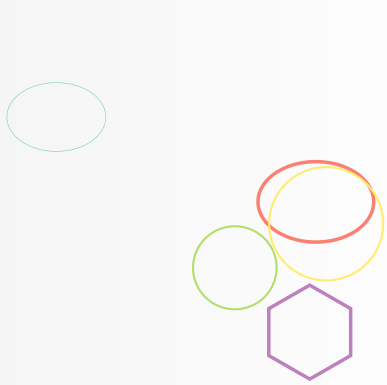[{"shape": "oval", "thickness": 0.5, "radius": 0.64, "center": [0.145, 0.696]}, {"shape": "oval", "thickness": 2.5, "radius": 0.75, "center": [0.815, 0.476]}, {"shape": "circle", "thickness": 1.5, "radius": 0.54, "center": [0.606, 0.304]}, {"shape": "hexagon", "thickness": 2.5, "radius": 0.61, "center": [0.799, 0.137]}, {"shape": "circle", "thickness": 1.5, "radius": 0.74, "center": [0.842, 0.419]}]